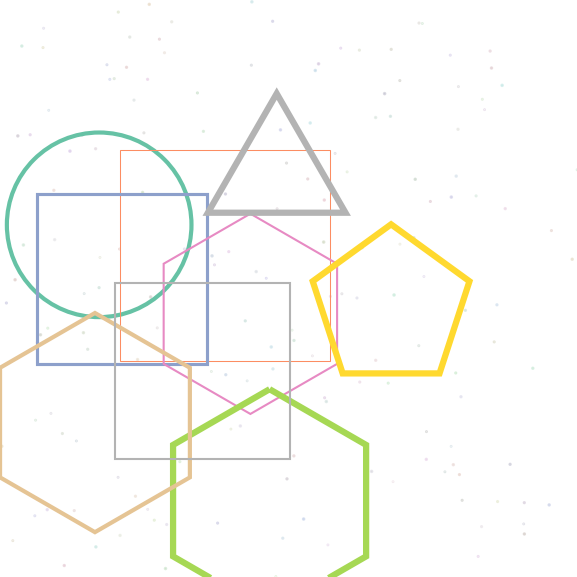[{"shape": "circle", "thickness": 2, "radius": 0.8, "center": [0.172, 0.61]}, {"shape": "square", "thickness": 0.5, "radius": 0.91, "center": [0.39, 0.556]}, {"shape": "square", "thickness": 1.5, "radius": 0.74, "center": [0.211, 0.515]}, {"shape": "hexagon", "thickness": 1, "radius": 0.87, "center": [0.434, 0.456]}, {"shape": "hexagon", "thickness": 3, "radius": 0.96, "center": [0.467, 0.132]}, {"shape": "pentagon", "thickness": 3, "radius": 0.71, "center": [0.677, 0.468]}, {"shape": "hexagon", "thickness": 2, "radius": 0.95, "center": [0.164, 0.267]}, {"shape": "square", "thickness": 1, "radius": 0.76, "center": [0.351, 0.357]}, {"shape": "triangle", "thickness": 3, "radius": 0.69, "center": [0.479, 0.7]}]